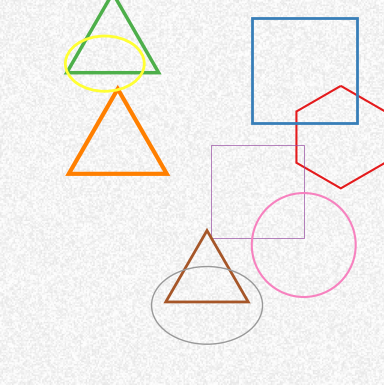[{"shape": "hexagon", "thickness": 1.5, "radius": 0.67, "center": [0.885, 0.644]}, {"shape": "square", "thickness": 2, "radius": 0.68, "center": [0.791, 0.817]}, {"shape": "triangle", "thickness": 2.5, "radius": 0.69, "center": [0.293, 0.88]}, {"shape": "square", "thickness": 0.5, "radius": 0.61, "center": [0.668, 0.502]}, {"shape": "triangle", "thickness": 3, "radius": 0.73, "center": [0.306, 0.622]}, {"shape": "oval", "thickness": 2, "radius": 0.51, "center": [0.272, 0.835]}, {"shape": "triangle", "thickness": 2, "radius": 0.62, "center": [0.538, 0.278]}, {"shape": "circle", "thickness": 1.5, "radius": 0.67, "center": [0.789, 0.364]}, {"shape": "oval", "thickness": 1, "radius": 0.72, "center": [0.538, 0.207]}]